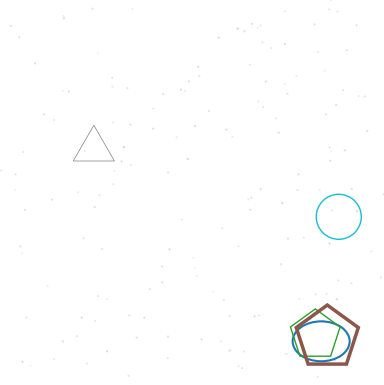[{"shape": "oval", "thickness": 1.5, "radius": 0.37, "center": [0.834, 0.113]}, {"shape": "pentagon", "thickness": 1, "radius": 0.34, "center": [0.819, 0.13]}, {"shape": "pentagon", "thickness": 2.5, "radius": 0.42, "center": [0.85, 0.123]}, {"shape": "triangle", "thickness": 0.5, "radius": 0.31, "center": [0.244, 0.613]}, {"shape": "circle", "thickness": 1, "radius": 0.29, "center": [0.88, 0.437]}]